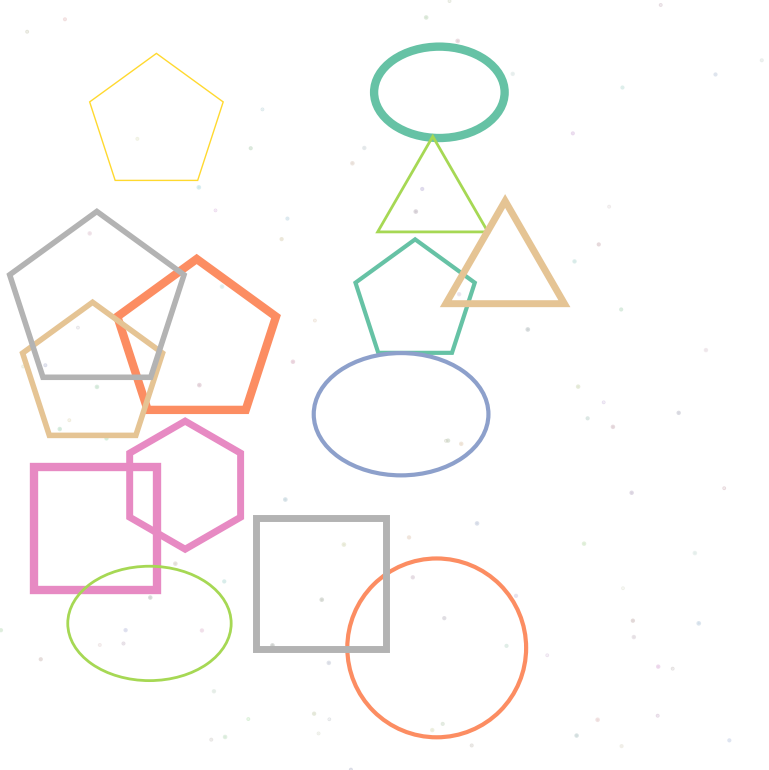[{"shape": "pentagon", "thickness": 1.5, "radius": 0.41, "center": [0.539, 0.608]}, {"shape": "oval", "thickness": 3, "radius": 0.42, "center": [0.571, 0.88]}, {"shape": "circle", "thickness": 1.5, "radius": 0.58, "center": [0.567, 0.159]}, {"shape": "pentagon", "thickness": 3, "radius": 0.54, "center": [0.255, 0.555]}, {"shape": "oval", "thickness": 1.5, "radius": 0.57, "center": [0.521, 0.462]}, {"shape": "square", "thickness": 3, "radius": 0.4, "center": [0.124, 0.314]}, {"shape": "hexagon", "thickness": 2.5, "radius": 0.42, "center": [0.24, 0.37]}, {"shape": "oval", "thickness": 1, "radius": 0.53, "center": [0.194, 0.19]}, {"shape": "triangle", "thickness": 1, "radius": 0.41, "center": [0.562, 0.74]}, {"shape": "pentagon", "thickness": 0.5, "radius": 0.46, "center": [0.203, 0.839]}, {"shape": "pentagon", "thickness": 2, "radius": 0.48, "center": [0.12, 0.512]}, {"shape": "triangle", "thickness": 2.5, "radius": 0.44, "center": [0.656, 0.65]}, {"shape": "square", "thickness": 2.5, "radius": 0.42, "center": [0.417, 0.242]}, {"shape": "pentagon", "thickness": 2, "radius": 0.6, "center": [0.126, 0.606]}]